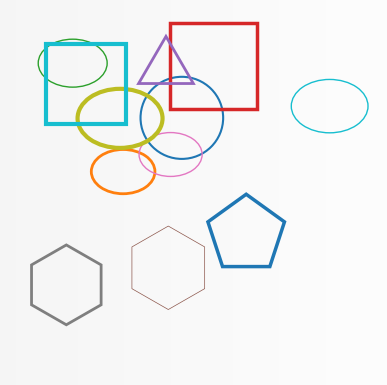[{"shape": "pentagon", "thickness": 2.5, "radius": 0.52, "center": [0.635, 0.392]}, {"shape": "circle", "thickness": 1.5, "radius": 0.53, "center": [0.469, 0.694]}, {"shape": "oval", "thickness": 2, "radius": 0.41, "center": [0.318, 0.554]}, {"shape": "oval", "thickness": 1, "radius": 0.44, "center": [0.188, 0.836]}, {"shape": "square", "thickness": 2.5, "radius": 0.56, "center": [0.55, 0.83]}, {"shape": "triangle", "thickness": 2, "radius": 0.41, "center": [0.428, 0.824]}, {"shape": "hexagon", "thickness": 0.5, "radius": 0.54, "center": [0.434, 0.304]}, {"shape": "oval", "thickness": 1, "radius": 0.41, "center": [0.44, 0.599]}, {"shape": "hexagon", "thickness": 2, "radius": 0.52, "center": [0.171, 0.26]}, {"shape": "oval", "thickness": 3, "radius": 0.55, "center": [0.31, 0.693]}, {"shape": "oval", "thickness": 1, "radius": 0.5, "center": [0.851, 0.724]}, {"shape": "square", "thickness": 3, "radius": 0.52, "center": [0.222, 0.781]}]